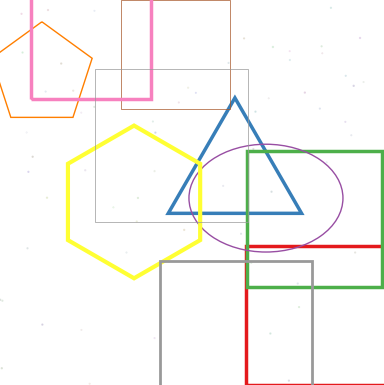[{"shape": "square", "thickness": 2.5, "radius": 0.9, "center": [0.82, 0.18]}, {"shape": "triangle", "thickness": 2.5, "radius": 1.0, "center": [0.61, 0.546]}, {"shape": "square", "thickness": 2.5, "radius": 0.88, "center": [0.817, 0.432]}, {"shape": "oval", "thickness": 1, "radius": 1.0, "center": [0.691, 0.485]}, {"shape": "pentagon", "thickness": 1, "radius": 0.69, "center": [0.109, 0.806]}, {"shape": "hexagon", "thickness": 3, "radius": 0.99, "center": [0.348, 0.475]}, {"shape": "square", "thickness": 0.5, "radius": 0.71, "center": [0.457, 0.858]}, {"shape": "square", "thickness": 2.5, "radius": 0.78, "center": [0.236, 0.899]}, {"shape": "square", "thickness": 0.5, "radius": 0.99, "center": [0.445, 0.623]}, {"shape": "square", "thickness": 2, "radius": 0.99, "center": [0.613, 0.126]}]